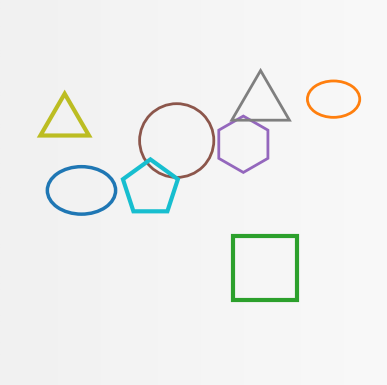[{"shape": "oval", "thickness": 2.5, "radius": 0.44, "center": [0.21, 0.505]}, {"shape": "oval", "thickness": 2, "radius": 0.34, "center": [0.861, 0.742]}, {"shape": "square", "thickness": 3, "radius": 0.42, "center": [0.684, 0.304]}, {"shape": "hexagon", "thickness": 2, "radius": 0.37, "center": [0.628, 0.625]}, {"shape": "circle", "thickness": 2, "radius": 0.48, "center": [0.456, 0.635]}, {"shape": "triangle", "thickness": 2, "radius": 0.43, "center": [0.672, 0.731]}, {"shape": "triangle", "thickness": 3, "radius": 0.36, "center": [0.167, 0.684]}, {"shape": "pentagon", "thickness": 3, "radius": 0.37, "center": [0.388, 0.511]}]